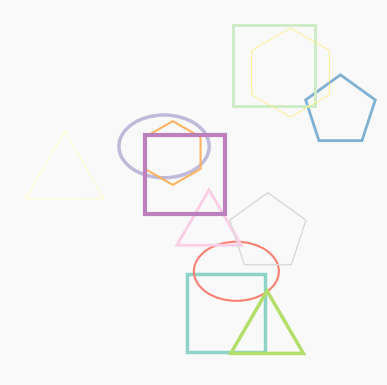[{"shape": "square", "thickness": 2.5, "radius": 0.5, "center": [0.582, 0.188]}, {"shape": "triangle", "thickness": 0.5, "radius": 0.58, "center": [0.167, 0.543]}, {"shape": "oval", "thickness": 2.5, "radius": 0.58, "center": [0.423, 0.62]}, {"shape": "oval", "thickness": 1.5, "radius": 0.55, "center": [0.61, 0.295]}, {"shape": "pentagon", "thickness": 2, "radius": 0.47, "center": [0.879, 0.711]}, {"shape": "hexagon", "thickness": 1.5, "radius": 0.41, "center": [0.446, 0.603]}, {"shape": "triangle", "thickness": 2.5, "radius": 0.54, "center": [0.689, 0.136]}, {"shape": "triangle", "thickness": 2, "radius": 0.48, "center": [0.54, 0.411]}, {"shape": "pentagon", "thickness": 1, "radius": 0.52, "center": [0.691, 0.396]}, {"shape": "square", "thickness": 3, "radius": 0.51, "center": [0.477, 0.546]}, {"shape": "square", "thickness": 2, "radius": 0.53, "center": [0.707, 0.831]}, {"shape": "hexagon", "thickness": 0.5, "radius": 0.58, "center": [0.75, 0.811]}]